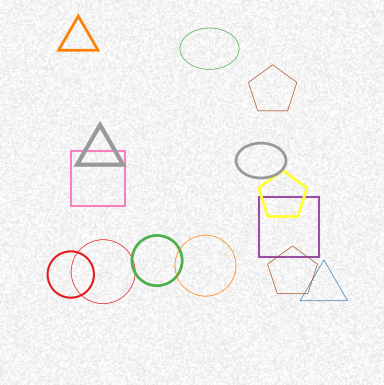[{"shape": "circle", "thickness": 1.5, "radius": 0.3, "center": [0.184, 0.287]}, {"shape": "circle", "thickness": 0.5, "radius": 0.42, "center": [0.268, 0.294]}, {"shape": "triangle", "thickness": 0.5, "radius": 0.35, "center": [0.841, 0.254]}, {"shape": "circle", "thickness": 2, "radius": 0.33, "center": [0.408, 0.323]}, {"shape": "oval", "thickness": 0.5, "radius": 0.38, "center": [0.544, 0.874]}, {"shape": "square", "thickness": 1.5, "radius": 0.39, "center": [0.75, 0.41]}, {"shape": "triangle", "thickness": 2, "radius": 0.3, "center": [0.203, 0.899]}, {"shape": "circle", "thickness": 0.5, "radius": 0.4, "center": [0.534, 0.31]}, {"shape": "pentagon", "thickness": 2, "radius": 0.33, "center": [0.735, 0.491]}, {"shape": "pentagon", "thickness": 0.5, "radius": 0.33, "center": [0.708, 0.766]}, {"shape": "pentagon", "thickness": 0.5, "radius": 0.34, "center": [0.76, 0.293]}, {"shape": "square", "thickness": 1.5, "radius": 0.35, "center": [0.254, 0.537]}, {"shape": "oval", "thickness": 2, "radius": 0.32, "center": [0.678, 0.583]}, {"shape": "triangle", "thickness": 3, "radius": 0.34, "center": [0.26, 0.607]}]